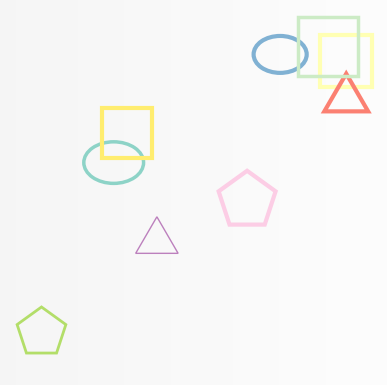[{"shape": "oval", "thickness": 2.5, "radius": 0.39, "center": [0.293, 0.578]}, {"shape": "square", "thickness": 3, "radius": 0.34, "center": [0.893, 0.841]}, {"shape": "triangle", "thickness": 3, "radius": 0.33, "center": [0.893, 0.743]}, {"shape": "oval", "thickness": 3, "radius": 0.34, "center": [0.723, 0.859]}, {"shape": "pentagon", "thickness": 2, "radius": 0.33, "center": [0.107, 0.136]}, {"shape": "pentagon", "thickness": 3, "radius": 0.39, "center": [0.638, 0.479]}, {"shape": "triangle", "thickness": 1, "radius": 0.32, "center": [0.405, 0.374]}, {"shape": "square", "thickness": 2.5, "radius": 0.39, "center": [0.848, 0.879]}, {"shape": "square", "thickness": 3, "radius": 0.32, "center": [0.327, 0.655]}]